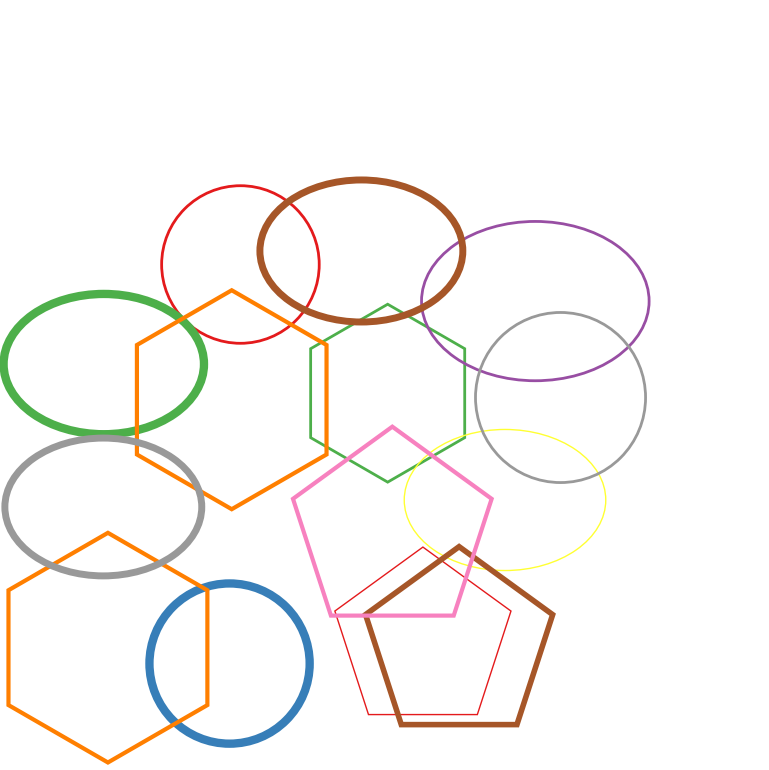[{"shape": "circle", "thickness": 1, "radius": 0.51, "center": [0.312, 0.656]}, {"shape": "pentagon", "thickness": 0.5, "radius": 0.6, "center": [0.549, 0.169]}, {"shape": "circle", "thickness": 3, "radius": 0.52, "center": [0.298, 0.138]}, {"shape": "hexagon", "thickness": 1, "radius": 0.58, "center": [0.503, 0.489]}, {"shape": "oval", "thickness": 3, "radius": 0.65, "center": [0.135, 0.527]}, {"shape": "oval", "thickness": 1, "radius": 0.74, "center": [0.695, 0.609]}, {"shape": "hexagon", "thickness": 1.5, "radius": 0.71, "center": [0.301, 0.481]}, {"shape": "hexagon", "thickness": 1.5, "radius": 0.75, "center": [0.14, 0.159]}, {"shape": "oval", "thickness": 0.5, "radius": 0.65, "center": [0.656, 0.351]}, {"shape": "oval", "thickness": 2.5, "radius": 0.66, "center": [0.469, 0.674]}, {"shape": "pentagon", "thickness": 2, "radius": 0.64, "center": [0.596, 0.162]}, {"shape": "pentagon", "thickness": 1.5, "radius": 0.68, "center": [0.51, 0.31]}, {"shape": "oval", "thickness": 2.5, "radius": 0.64, "center": [0.134, 0.342]}, {"shape": "circle", "thickness": 1, "radius": 0.55, "center": [0.728, 0.484]}]